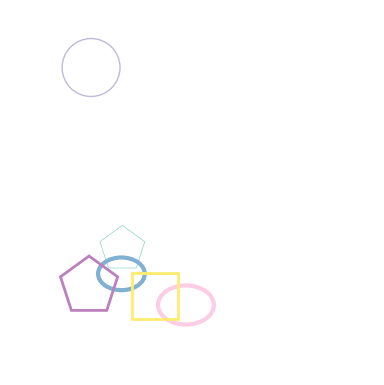[{"shape": "pentagon", "thickness": 0.5, "radius": 0.31, "center": [0.318, 0.353]}, {"shape": "circle", "thickness": 1, "radius": 0.38, "center": [0.237, 0.825]}, {"shape": "oval", "thickness": 3, "radius": 0.3, "center": [0.315, 0.289]}, {"shape": "oval", "thickness": 3, "radius": 0.36, "center": [0.483, 0.208]}, {"shape": "pentagon", "thickness": 2, "radius": 0.39, "center": [0.231, 0.257]}, {"shape": "square", "thickness": 2, "radius": 0.3, "center": [0.402, 0.231]}]